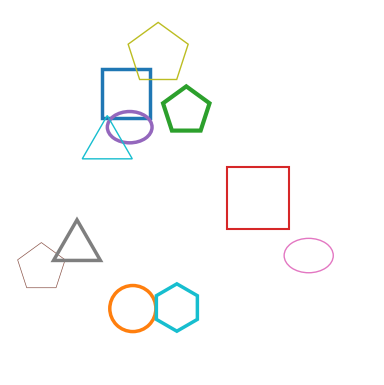[{"shape": "square", "thickness": 2.5, "radius": 0.31, "center": [0.327, 0.757]}, {"shape": "circle", "thickness": 2.5, "radius": 0.3, "center": [0.345, 0.199]}, {"shape": "pentagon", "thickness": 3, "radius": 0.32, "center": [0.484, 0.712]}, {"shape": "square", "thickness": 1.5, "radius": 0.4, "center": [0.67, 0.487]}, {"shape": "oval", "thickness": 2.5, "radius": 0.29, "center": [0.337, 0.67]}, {"shape": "pentagon", "thickness": 0.5, "radius": 0.32, "center": [0.107, 0.305]}, {"shape": "oval", "thickness": 1, "radius": 0.32, "center": [0.802, 0.336]}, {"shape": "triangle", "thickness": 2.5, "radius": 0.35, "center": [0.2, 0.359]}, {"shape": "pentagon", "thickness": 1, "radius": 0.41, "center": [0.411, 0.86]}, {"shape": "triangle", "thickness": 1, "radius": 0.38, "center": [0.279, 0.625]}, {"shape": "hexagon", "thickness": 2.5, "radius": 0.31, "center": [0.459, 0.201]}]